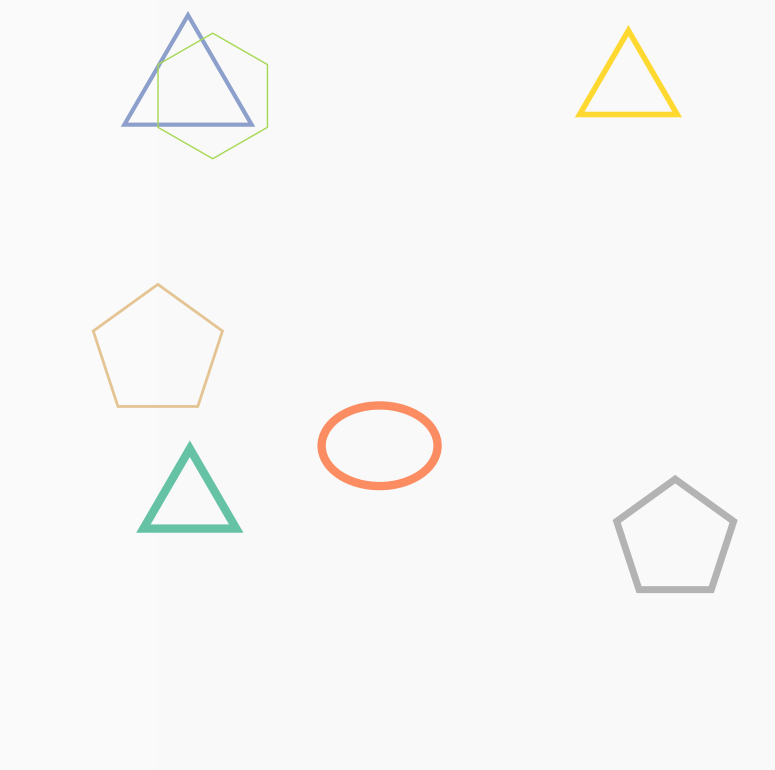[{"shape": "triangle", "thickness": 3, "radius": 0.35, "center": [0.245, 0.348]}, {"shape": "oval", "thickness": 3, "radius": 0.37, "center": [0.49, 0.421]}, {"shape": "triangle", "thickness": 1.5, "radius": 0.47, "center": [0.243, 0.886]}, {"shape": "hexagon", "thickness": 0.5, "radius": 0.41, "center": [0.274, 0.875]}, {"shape": "triangle", "thickness": 2, "radius": 0.36, "center": [0.811, 0.888]}, {"shape": "pentagon", "thickness": 1, "radius": 0.44, "center": [0.204, 0.543]}, {"shape": "pentagon", "thickness": 2.5, "radius": 0.4, "center": [0.871, 0.298]}]